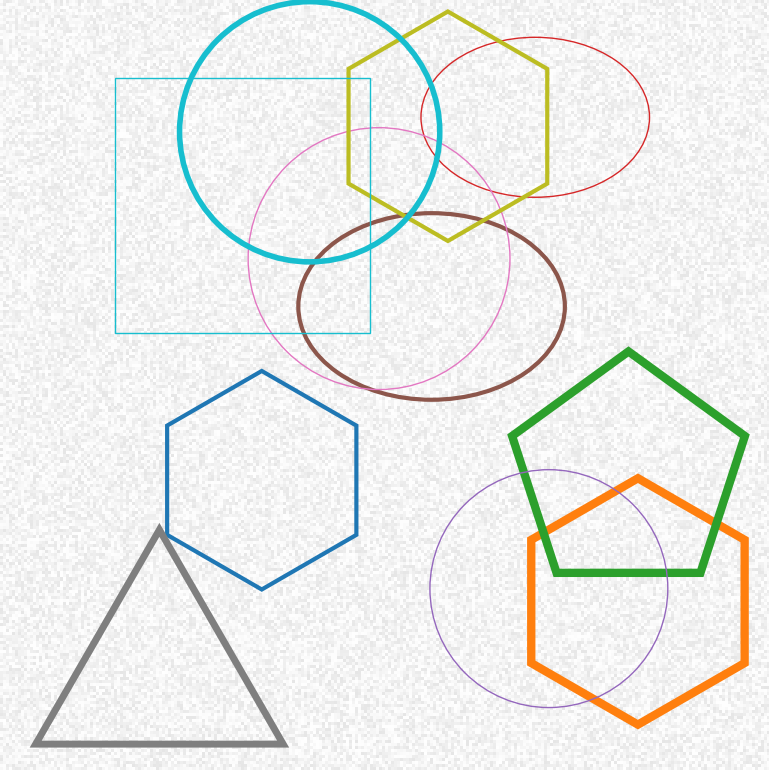[{"shape": "hexagon", "thickness": 1.5, "radius": 0.71, "center": [0.34, 0.376]}, {"shape": "hexagon", "thickness": 3, "radius": 0.8, "center": [0.828, 0.219]}, {"shape": "pentagon", "thickness": 3, "radius": 0.79, "center": [0.816, 0.385]}, {"shape": "oval", "thickness": 0.5, "radius": 0.74, "center": [0.695, 0.848]}, {"shape": "circle", "thickness": 0.5, "radius": 0.77, "center": [0.713, 0.236]}, {"shape": "oval", "thickness": 1.5, "radius": 0.87, "center": [0.561, 0.602]}, {"shape": "circle", "thickness": 0.5, "radius": 0.85, "center": [0.492, 0.664]}, {"shape": "triangle", "thickness": 2.5, "radius": 0.93, "center": [0.207, 0.126]}, {"shape": "hexagon", "thickness": 1.5, "radius": 0.74, "center": [0.582, 0.836]}, {"shape": "square", "thickness": 0.5, "radius": 0.83, "center": [0.315, 0.733]}, {"shape": "circle", "thickness": 2, "radius": 0.84, "center": [0.402, 0.829]}]